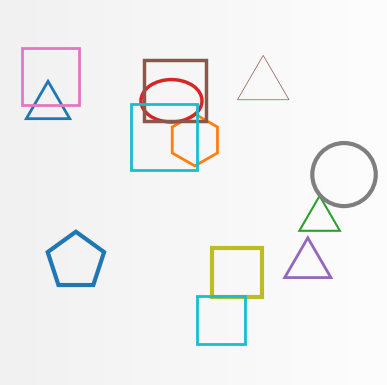[{"shape": "pentagon", "thickness": 3, "radius": 0.38, "center": [0.196, 0.322]}, {"shape": "triangle", "thickness": 2, "radius": 0.32, "center": [0.124, 0.724]}, {"shape": "hexagon", "thickness": 2, "radius": 0.34, "center": [0.503, 0.636]}, {"shape": "triangle", "thickness": 1.5, "radius": 0.3, "center": [0.825, 0.431]}, {"shape": "oval", "thickness": 2.5, "radius": 0.39, "center": [0.443, 0.738]}, {"shape": "triangle", "thickness": 2, "radius": 0.34, "center": [0.794, 0.313]}, {"shape": "triangle", "thickness": 0.5, "radius": 0.38, "center": [0.679, 0.779]}, {"shape": "square", "thickness": 2.5, "radius": 0.4, "center": [0.452, 0.765]}, {"shape": "square", "thickness": 2, "radius": 0.37, "center": [0.13, 0.802]}, {"shape": "circle", "thickness": 3, "radius": 0.41, "center": [0.888, 0.547]}, {"shape": "square", "thickness": 3, "radius": 0.32, "center": [0.612, 0.292]}, {"shape": "square", "thickness": 2, "radius": 0.42, "center": [0.424, 0.644]}, {"shape": "square", "thickness": 2, "radius": 0.31, "center": [0.57, 0.169]}]